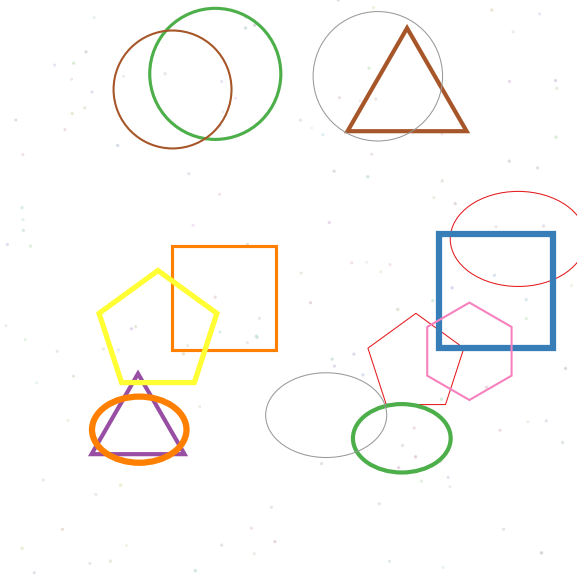[{"shape": "oval", "thickness": 0.5, "radius": 0.59, "center": [0.897, 0.585]}, {"shape": "pentagon", "thickness": 0.5, "radius": 0.44, "center": [0.72, 0.369]}, {"shape": "square", "thickness": 3, "radius": 0.49, "center": [0.859, 0.495]}, {"shape": "oval", "thickness": 2, "radius": 0.42, "center": [0.696, 0.24]}, {"shape": "circle", "thickness": 1.5, "radius": 0.57, "center": [0.373, 0.871]}, {"shape": "triangle", "thickness": 2, "radius": 0.46, "center": [0.239, 0.259]}, {"shape": "square", "thickness": 1.5, "radius": 0.45, "center": [0.388, 0.483]}, {"shape": "oval", "thickness": 3, "radius": 0.41, "center": [0.241, 0.255]}, {"shape": "pentagon", "thickness": 2.5, "radius": 0.54, "center": [0.274, 0.423]}, {"shape": "triangle", "thickness": 2, "radius": 0.6, "center": [0.705, 0.831]}, {"shape": "circle", "thickness": 1, "radius": 0.51, "center": [0.299, 0.844]}, {"shape": "hexagon", "thickness": 1, "radius": 0.42, "center": [0.813, 0.391]}, {"shape": "oval", "thickness": 0.5, "radius": 0.52, "center": [0.565, 0.28]}, {"shape": "circle", "thickness": 0.5, "radius": 0.56, "center": [0.654, 0.867]}]